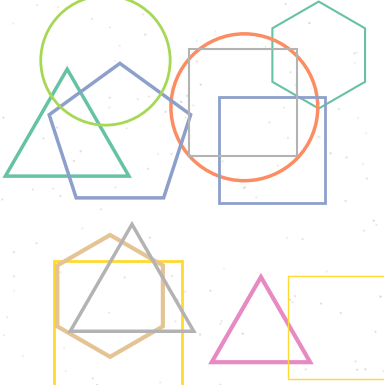[{"shape": "hexagon", "thickness": 1.5, "radius": 0.69, "center": [0.828, 0.857]}, {"shape": "triangle", "thickness": 2.5, "radius": 0.93, "center": [0.174, 0.635]}, {"shape": "circle", "thickness": 2.5, "radius": 0.95, "center": [0.635, 0.721]}, {"shape": "pentagon", "thickness": 2.5, "radius": 0.97, "center": [0.311, 0.642]}, {"shape": "square", "thickness": 2, "radius": 0.69, "center": [0.707, 0.61]}, {"shape": "triangle", "thickness": 3, "radius": 0.74, "center": [0.678, 0.133]}, {"shape": "circle", "thickness": 2, "radius": 0.84, "center": [0.274, 0.843]}, {"shape": "square", "thickness": 1, "radius": 0.67, "center": [0.883, 0.149]}, {"shape": "square", "thickness": 2, "radius": 0.83, "center": [0.307, 0.157]}, {"shape": "hexagon", "thickness": 3, "radius": 0.79, "center": [0.286, 0.231]}, {"shape": "triangle", "thickness": 2.5, "radius": 0.93, "center": [0.343, 0.232]}, {"shape": "square", "thickness": 1.5, "radius": 0.7, "center": [0.631, 0.734]}]